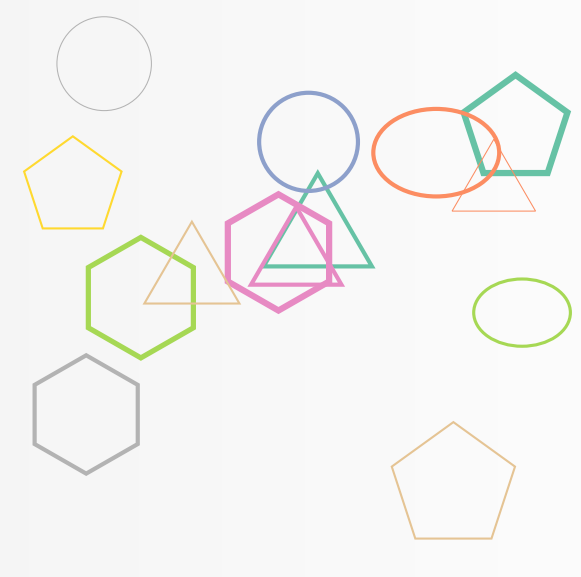[{"shape": "triangle", "thickness": 2, "radius": 0.54, "center": [0.547, 0.592]}, {"shape": "pentagon", "thickness": 3, "radius": 0.47, "center": [0.887, 0.775]}, {"shape": "oval", "thickness": 2, "radius": 0.54, "center": [0.751, 0.735]}, {"shape": "triangle", "thickness": 0.5, "radius": 0.41, "center": [0.85, 0.675]}, {"shape": "circle", "thickness": 2, "radius": 0.42, "center": [0.531, 0.754]}, {"shape": "hexagon", "thickness": 3, "radius": 0.5, "center": [0.479, 0.562]}, {"shape": "triangle", "thickness": 2, "radius": 0.45, "center": [0.51, 0.551]}, {"shape": "hexagon", "thickness": 2.5, "radius": 0.52, "center": [0.242, 0.484]}, {"shape": "oval", "thickness": 1.5, "radius": 0.42, "center": [0.898, 0.458]}, {"shape": "pentagon", "thickness": 1, "radius": 0.44, "center": [0.125, 0.675]}, {"shape": "pentagon", "thickness": 1, "radius": 0.56, "center": [0.78, 0.157]}, {"shape": "triangle", "thickness": 1, "radius": 0.47, "center": [0.33, 0.521]}, {"shape": "hexagon", "thickness": 2, "radius": 0.51, "center": [0.148, 0.281]}, {"shape": "circle", "thickness": 0.5, "radius": 0.41, "center": [0.179, 0.889]}]